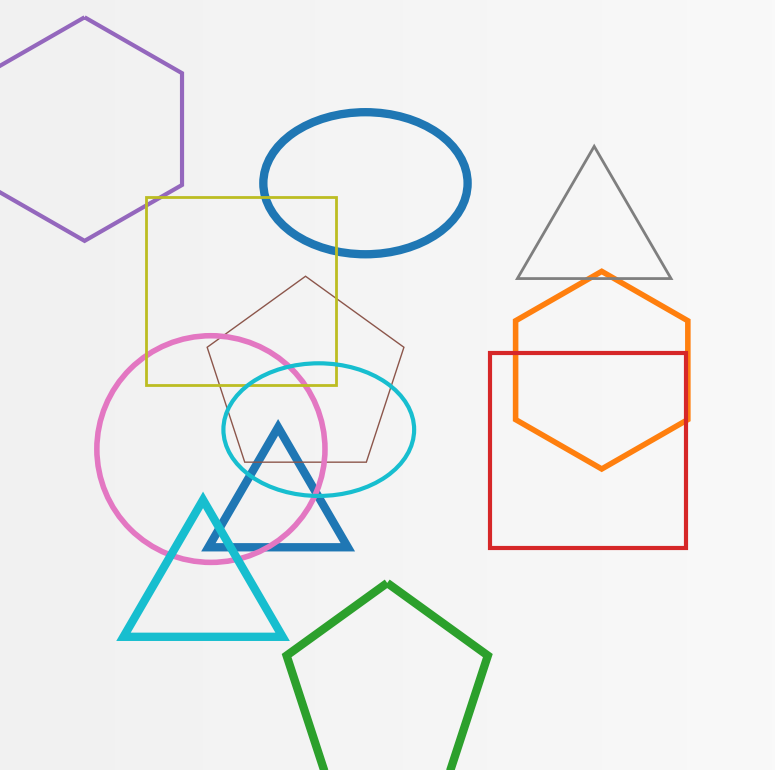[{"shape": "oval", "thickness": 3, "radius": 0.66, "center": [0.472, 0.762]}, {"shape": "triangle", "thickness": 3, "radius": 0.52, "center": [0.359, 0.341]}, {"shape": "hexagon", "thickness": 2, "radius": 0.64, "center": [0.776, 0.519]}, {"shape": "pentagon", "thickness": 3, "radius": 0.68, "center": [0.5, 0.106]}, {"shape": "square", "thickness": 1.5, "radius": 0.63, "center": [0.759, 0.414]}, {"shape": "hexagon", "thickness": 1.5, "radius": 0.73, "center": [0.109, 0.832]}, {"shape": "pentagon", "thickness": 0.5, "radius": 0.67, "center": [0.394, 0.508]}, {"shape": "circle", "thickness": 2, "radius": 0.74, "center": [0.272, 0.417]}, {"shape": "triangle", "thickness": 1, "radius": 0.57, "center": [0.767, 0.695]}, {"shape": "square", "thickness": 1, "radius": 0.61, "center": [0.311, 0.622]}, {"shape": "triangle", "thickness": 3, "radius": 0.59, "center": [0.262, 0.232]}, {"shape": "oval", "thickness": 1.5, "radius": 0.62, "center": [0.411, 0.442]}]